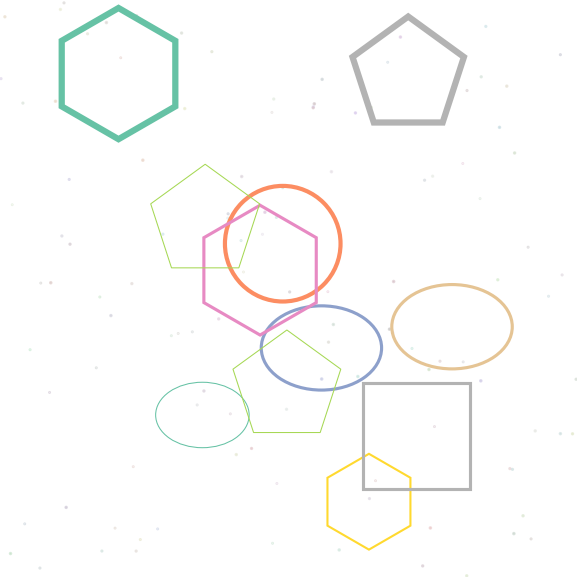[{"shape": "oval", "thickness": 0.5, "radius": 0.4, "center": [0.35, 0.281]}, {"shape": "hexagon", "thickness": 3, "radius": 0.57, "center": [0.205, 0.872]}, {"shape": "circle", "thickness": 2, "radius": 0.5, "center": [0.49, 0.577]}, {"shape": "oval", "thickness": 1.5, "radius": 0.52, "center": [0.557, 0.397]}, {"shape": "hexagon", "thickness": 1.5, "radius": 0.56, "center": [0.45, 0.531]}, {"shape": "pentagon", "thickness": 0.5, "radius": 0.5, "center": [0.355, 0.616]}, {"shape": "pentagon", "thickness": 0.5, "radius": 0.49, "center": [0.497, 0.33]}, {"shape": "hexagon", "thickness": 1, "radius": 0.41, "center": [0.639, 0.13]}, {"shape": "oval", "thickness": 1.5, "radius": 0.52, "center": [0.783, 0.433]}, {"shape": "pentagon", "thickness": 3, "radius": 0.51, "center": [0.707, 0.869]}, {"shape": "square", "thickness": 1.5, "radius": 0.46, "center": [0.721, 0.244]}]